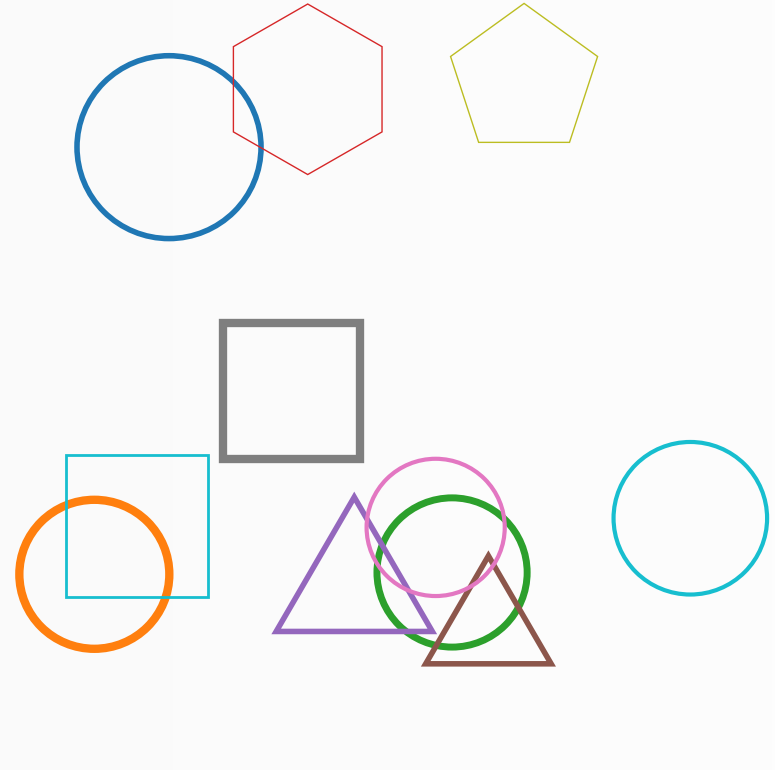[{"shape": "circle", "thickness": 2, "radius": 0.59, "center": [0.218, 0.809]}, {"shape": "circle", "thickness": 3, "radius": 0.48, "center": [0.122, 0.254]}, {"shape": "circle", "thickness": 2.5, "radius": 0.48, "center": [0.583, 0.257]}, {"shape": "hexagon", "thickness": 0.5, "radius": 0.55, "center": [0.397, 0.884]}, {"shape": "triangle", "thickness": 2, "radius": 0.58, "center": [0.457, 0.238]}, {"shape": "triangle", "thickness": 2, "radius": 0.47, "center": [0.63, 0.185]}, {"shape": "circle", "thickness": 1.5, "radius": 0.45, "center": [0.562, 0.315]}, {"shape": "square", "thickness": 3, "radius": 0.44, "center": [0.376, 0.492]}, {"shape": "pentagon", "thickness": 0.5, "radius": 0.5, "center": [0.676, 0.896]}, {"shape": "square", "thickness": 1, "radius": 0.46, "center": [0.177, 0.317]}, {"shape": "circle", "thickness": 1.5, "radius": 0.5, "center": [0.891, 0.327]}]